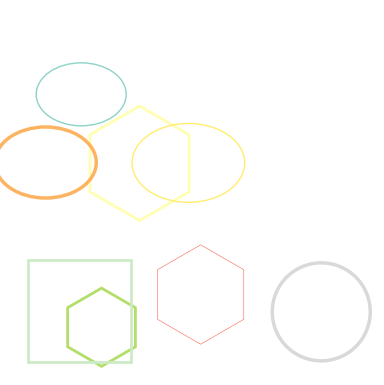[{"shape": "oval", "thickness": 1, "radius": 0.58, "center": [0.211, 0.755]}, {"shape": "hexagon", "thickness": 2, "radius": 0.74, "center": [0.363, 0.576]}, {"shape": "hexagon", "thickness": 0.5, "radius": 0.65, "center": [0.521, 0.235]}, {"shape": "oval", "thickness": 2.5, "radius": 0.66, "center": [0.118, 0.578]}, {"shape": "hexagon", "thickness": 2, "radius": 0.51, "center": [0.264, 0.15]}, {"shape": "circle", "thickness": 2.5, "radius": 0.64, "center": [0.834, 0.19]}, {"shape": "square", "thickness": 2, "radius": 0.67, "center": [0.207, 0.192]}, {"shape": "oval", "thickness": 1, "radius": 0.73, "center": [0.489, 0.577]}]